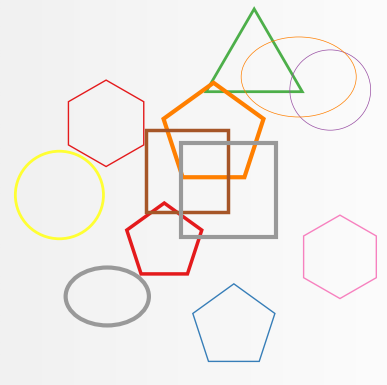[{"shape": "hexagon", "thickness": 1, "radius": 0.56, "center": [0.274, 0.68]}, {"shape": "pentagon", "thickness": 2.5, "radius": 0.51, "center": [0.424, 0.371]}, {"shape": "pentagon", "thickness": 1, "radius": 0.56, "center": [0.604, 0.151]}, {"shape": "triangle", "thickness": 2, "radius": 0.72, "center": [0.656, 0.834]}, {"shape": "circle", "thickness": 0.5, "radius": 0.52, "center": [0.852, 0.766]}, {"shape": "oval", "thickness": 0.5, "radius": 0.74, "center": [0.771, 0.8]}, {"shape": "pentagon", "thickness": 3, "radius": 0.68, "center": [0.551, 0.649]}, {"shape": "circle", "thickness": 2, "radius": 0.57, "center": [0.153, 0.494]}, {"shape": "square", "thickness": 2.5, "radius": 0.53, "center": [0.483, 0.556]}, {"shape": "hexagon", "thickness": 1, "radius": 0.54, "center": [0.877, 0.333]}, {"shape": "square", "thickness": 3, "radius": 0.61, "center": [0.59, 0.506]}, {"shape": "oval", "thickness": 3, "radius": 0.54, "center": [0.277, 0.23]}]